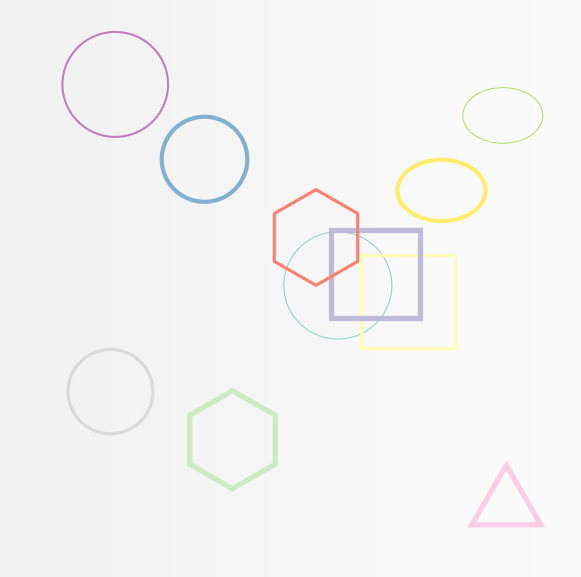[{"shape": "circle", "thickness": 0.5, "radius": 0.46, "center": [0.581, 0.505]}, {"shape": "square", "thickness": 1.5, "radius": 0.41, "center": [0.702, 0.477]}, {"shape": "square", "thickness": 2.5, "radius": 0.38, "center": [0.646, 0.524]}, {"shape": "hexagon", "thickness": 1.5, "radius": 0.41, "center": [0.544, 0.588]}, {"shape": "circle", "thickness": 2, "radius": 0.37, "center": [0.352, 0.723]}, {"shape": "oval", "thickness": 0.5, "radius": 0.34, "center": [0.865, 0.799]}, {"shape": "triangle", "thickness": 2.5, "radius": 0.34, "center": [0.871, 0.125]}, {"shape": "circle", "thickness": 1.5, "radius": 0.36, "center": [0.19, 0.321]}, {"shape": "circle", "thickness": 1, "radius": 0.45, "center": [0.198, 0.853]}, {"shape": "hexagon", "thickness": 2.5, "radius": 0.42, "center": [0.4, 0.238]}, {"shape": "oval", "thickness": 2, "radius": 0.38, "center": [0.76, 0.669]}]